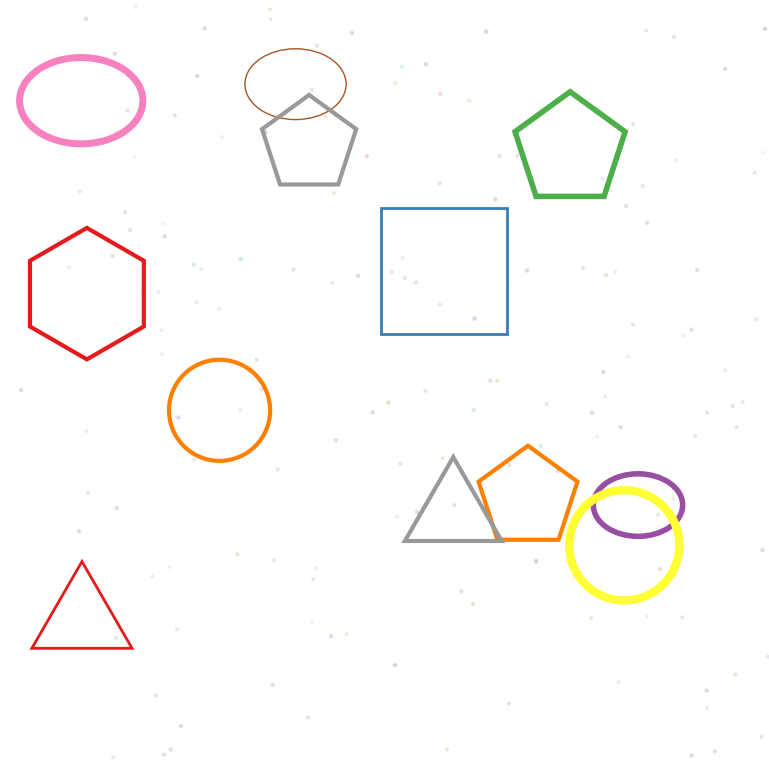[{"shape": "hexagon", "thickness": 1.5, "radius": 0.43, "center": [0.113, 0.619]}, {"shape": "triangle", "thickness": 1, "radius": 0.38, "center": [0.106, 0.196]}, {"shape": "square", "thickness": 1, "radius": 0.41, "center": [0.576, 0.648]}, {"shape": "pentagon", "thickness": 2, "radius": 0.38, "center": [0.74, 0.806]}, {"shape": "oval", "thickness": 2, "radius": 0.29, "center": [0.829, 0.344]}, {"shape": "circle", "thickness": 1.5, "radius": 0.33, "center": [0.285, 0.467]}, {"shape": "pentagon", "thickness": 1.5, "radius": 0.34, "center": [0.686, 0.354]}, {"shape": "circle", "thickness": 3, "radius": 0.36, "center": [0.811, 0.292]}, {"shape": "oval", "thickness": 0.5, "radius": 0.33, "center": [0.384, 0.891]}, {"shape": "oval", "thickness": 2.5, "radius": 0.4, "center": [0.105, 0.869]}, {"shape": "pentagon", "thickness": 1.5, "radius": 0.32, "center": [0.401, 0.812]}, {"shape": "triangle", "thickness": 1.5, "radius": 0.36, "center": [0.589, 0.334]}]